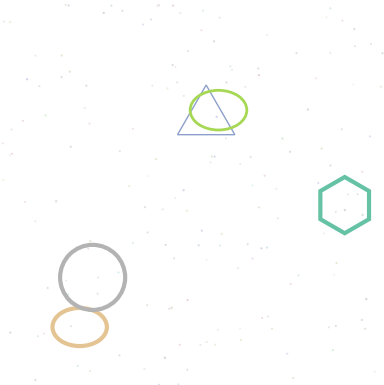[{"shape": "hexagon", "thickness": 3, "radius": 0.37, "center": [0.895, 0.467]}, {"shape": "triangle", "thickness": 1, "radius": 0.43, "center": [0.535, 0.693]}, {"shape": "oval", "thickness": 2, "radius": 0.37, "center": [0.567, 0.714]}, {"shape": "oval", "thickness": 3, "radius": 0.35, "center": [0.207, 0.151]}, {"shape": "circle", "thickness": 3, "radius": 0.42, "center": [0.241, 0.279]}]